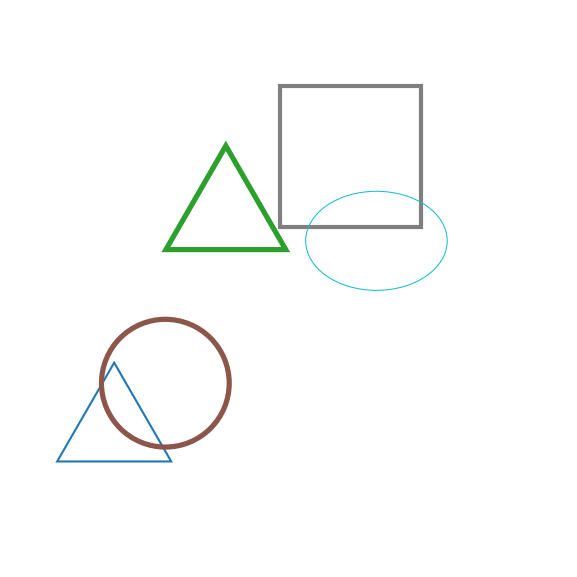[{"shape": "triangle", "thickness": 1, "radius": 0.57, "center": [0.198, 0.257]}, {"shape": "triangle", "thickness": 2.5, "radius": 0.6, "center": [0.391, 0.627]}, {"shape": "circle", "thickness": 2.5, "radius": 0.55, "center": [0.286, 0.336]}, {"shape": "square", "thickness": 2, "radius": 0.61, "center": [0.607, 0.728]}, {"shape": "oval", "thickness": 0.5, "radius": 0.61, "center": [0.652, 0.582]}]